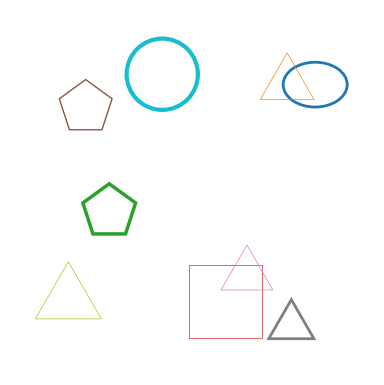[{"shape": "oval", "thickness": 2, "radius": 0.42, "center": [0.819, 0.78]}, {"shape": "triangle", "thickness": 0.5, "radius": 0.4, "center": [0.746, 0.782]}, {"shape": "pentagon", "thickness": 2.5, "radius": 0.36, "center": [0.284, 0.451]}, {"shape": "square", "thickness": 0.5, "radius": 0.48, "center": [0.585, 0.217]}, {"shape": "pentagon", "thickness": 1, "radius": 0.36, "center": [0.223, 0.721]}, {"shape": "triangle", "thickness": 0.5, "radius": 0.39, "center": [0.641, 0.286]}, {"shape": "triangle", "thickness": 2, "radius": 0.34, "center": [0.757, 0.154]}, {"shape": "triangle", "thickness": 0.5, "radius": 0.5, "center": [0.178, 0.221]}, {"shape": "circle", "thickness": 3, "radius": 0.46, "center": [0.421, 0.807]}]